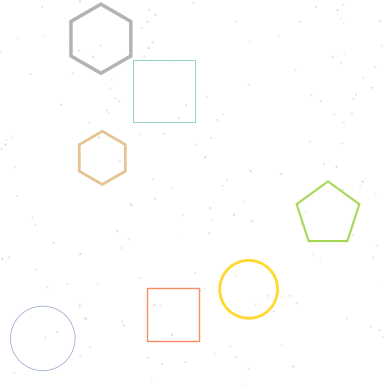[{"shape": "square", "thickness": 0.5, "radius": 0.41, "center": [0.425, 0.763]}, {"shape": "square", "thickness": 1, "radius": 0.34, "center": [0.45, 0.183]}, {"shape": "circle", "thickness": 0.5, "radius": 0.42, "center": [0.111, 0.121]}, {"shape": "pentagon", "thickness": 1.5, "radius": 0.43, "center": [0.852, 0.443]}, {"shape": "circle", "thickness": 2, "radius": 0.38, "center": [0.646, 0.249]}, {"shape": "hexagon", "thickness": 2, "radius": 0.35, "center": [0.266, 0.59]}, {"shape": "hexagon", "thickness": 2.5, "radius": 0.45, "center": [0.262, 0.899]}]